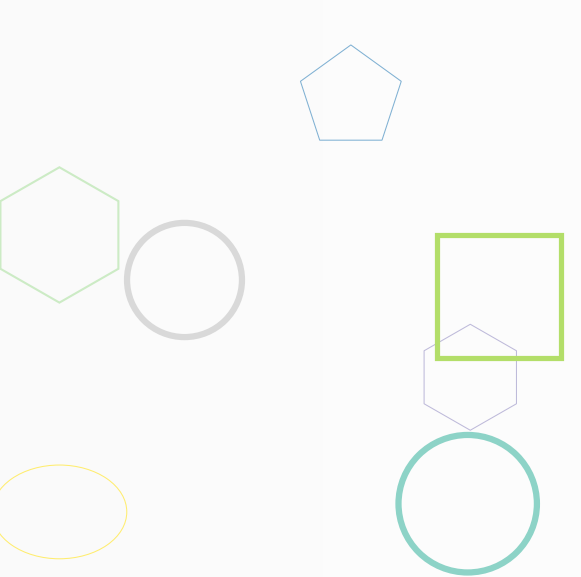[{"shape": "circle", "thickness": 3, "radius": 0.6, "center": [0.805, 0.127]}, {"shape": "hexagon", "thickness": 0.5, "radius": 0.46, "center": [0.809, 0.346]}, {"shape": "pentagon", "thickness": 0.5, "radius": 0.46, "center": [0.604, 0.83]}, {"shape": "square", "thickness": 2.5, "radius": 0.53, "center": [0.858, 0.486]}, {"shape": "circle", "thickness": 3, "radius": 0.49, "center": [0.317, 0.514]}, {"shape": "hexagon", "thickness": 1, "radius": 0.59, "center": [0.102, 0.592]}, {"shape": "oval", "thickness": 0.5, "radius": 0.58, "center": [0.102, 0.113]}]